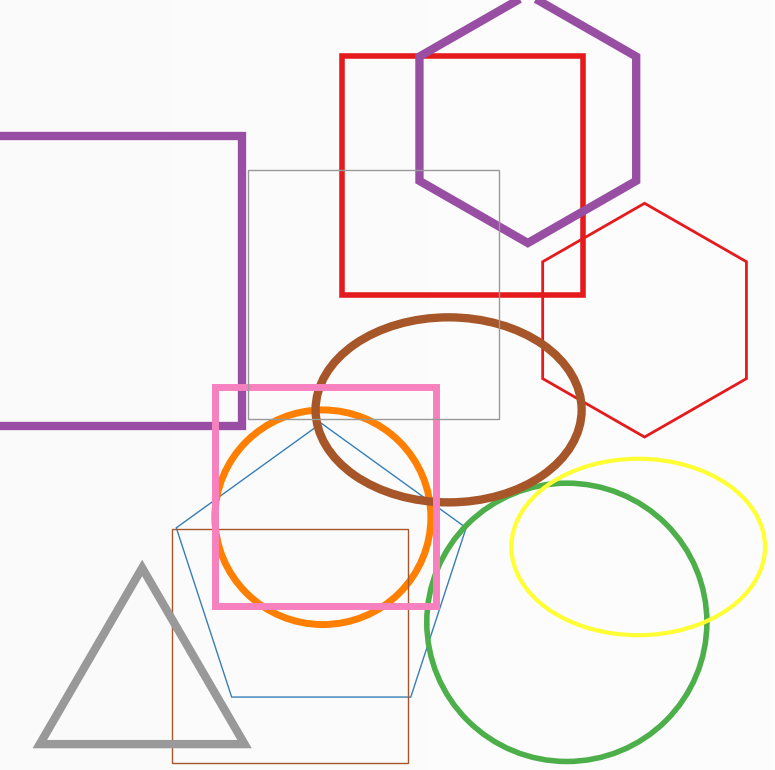[{"shape": "square", "thickness": 2, "radius": 0.77, "center": [0.597, 0.772]}, {"shape": "hexagon", "thickness": 1, "radius": 0.76, "center": [0.832, 0.584]}, {"shape": "pentagon", "thickness": 0.5, "radius": 0.98, "center": [0.414, 0.254]}, {"shape": "circle", "thickness": 2, "radius": 0.9, "center": [0.731, 0.192]}, {"shape": "hexagon", "thickness": 3, "radius": 0.81, "center": [0.681, 0.846]}, {"shape": "square", "thickness": 3, "radius": 0.94, "center": [0.123, 0.635]}, {"shape": "circle", "thickness": 2.5, "radius": 0.7, "center": [0.417, 0.328]}, {"shape": "oval", "thickness": 1.5, "radius": 0.82, "center": [0.823, 0.29]}, {"shape": "square", "thickness": 0.5, "radius": 0.76, "center": [0.374, 0.161]}, {"shape": "oval", "thickness": 3, "radius": 0.86, "center": [0.579, 0.468]}, {"shape": "square", "thickness": 2.5, "radius": 0.71, "center": [0.42, 0.355]}, {"shape": "triangle", "thickness": 3, "radius": 0.76, "center": [0.183, 0.11]}, {"shape": "square", "thickness": 0.5, "radius": 0.81, "center": [0.482, 0.618]}]